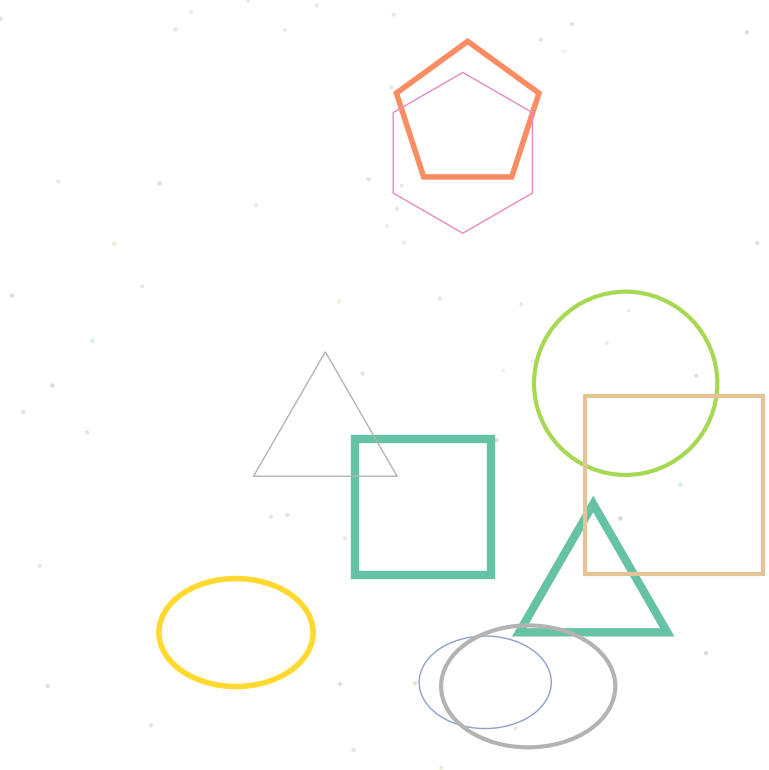[{"shape": "square", "thickness": 3, "radius": 0.44, "center": [0.549, 0.341]}, {"shape": "triangle", "thickness": 3, "radius": 0.56, "center": [0.77, 0.234]}, {"shape": "pentagon", "thickness": 2, "radius": 0.49, "center": [0.607, 0.849]}, {"shape": "oval", "thickness": 0.5, "radius": 0.43, "center": [0.63, 0.114]}, {"shape": "hexagon", "thickness": 0.5, "radius": 0.52, "center": [0.601, 0.802]}, {"shape": "circle", "thickness": 1.5, "radius": 0.6, "center": [0.813, 0.502]}, {"shape": "oval", "thickness": 2, "radius": 0.5, "center": [0.306, 0.179]}, {"shape": "square", "thickness": 1.5, "radius": 0.58, "center": [0.876, 0.37]}, {"shape": "oval", "thickness": 1.5, "radius": 0.57, "center": [0.686, 0.109]}, {"shape": "triangle", "thickness": 0.5, "radius": 0.54, "center": [0.423, 0.435]}]